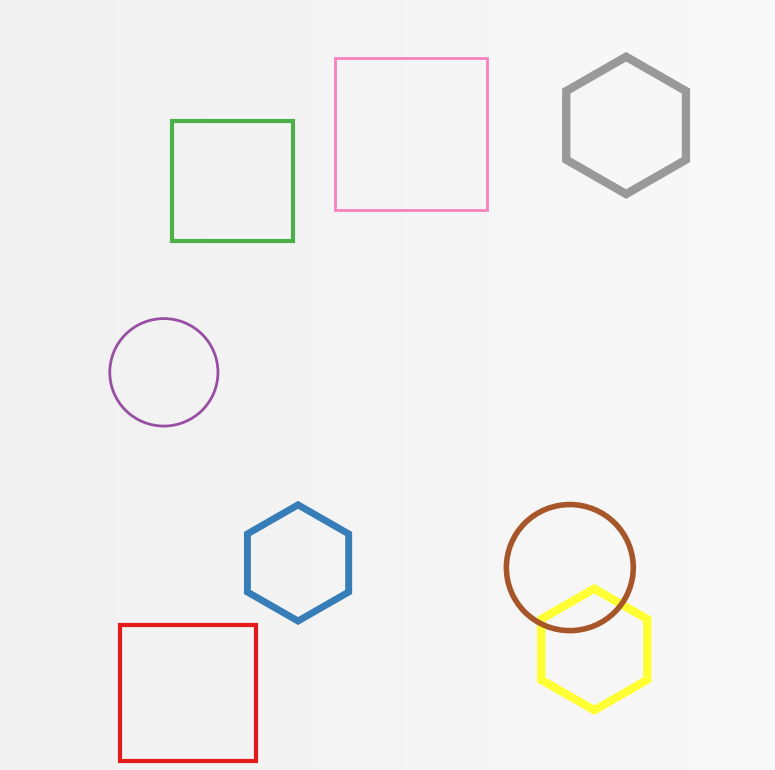[{"shape": "square", "thickness": 1.5, "radius": 0.44, "center": [0.243, 0.1]}, {"shape": "hexagon", "thickness": 2.5, "radius": 0.38, "center": [0.385, 0.269]}, {"shape": "square", "thickness": 1.5, "radius": 0.39, "center": [0.3, 0.765]}, {"shape": "circle", "thickness": 1, "radius": 0.35, "center": [0.211, 0.516]}, {"shape": "hexagon", "thickness": 3, "radius": 0.39, "center": [0.767, 0.157]}, {"shape": "circle", "thickness": 2, "radius": 0.41, "center": [0.735, 0.263]}, {"shape": "square", "thickness": 1, "radius": 0.49, "center": [0.531, 0.826]}, {"shape": "hexagon", "thickness": 3, "radius": 0.45, "center": [0.808, 0.837]}]